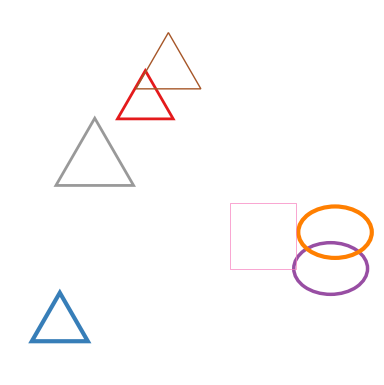[{"shape": "triangle", "thickness": 2, "radius": 0.42, "center": [0.377, 0.733]}, {"shape": "triangle", "thickness": 3, "radius": 0.42, "center": [0.155, 0.156]}, {"shape": "oval", "thickness": 2.5, "radius": 0.48, "center": [0.859, 0.303]}, {"shape": "oval", "thickness": 3, "radius": 0.48, "center": [0.87, 0.397]}, {"shape": "triangle", "thickness": 1, "radius": 0.49, "center": [0.437, 0.818]}, {"shape": "square", "thickness": 0.5, "radius": 0.43, "center": [0.684, 0.387]}, {"shape": "triangle", "thickness": 2, "radius": 0.58, "center": [0.246, 0.577]}]